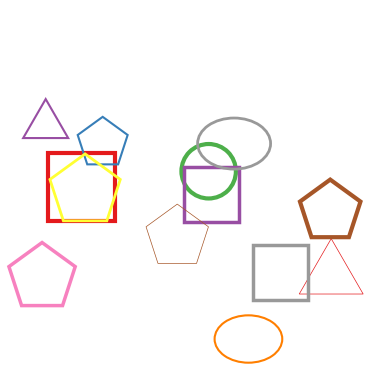[{"shape": "square", "thickness": 3, "radius": 0.44, "center": [0.212, 0.515]}, {"shape": "triangle", "thickness": 0.5, "radius": 0.48, "center": [0.86, 0.284]}, {"shape": "pentagon", "thickness": 1.5, "radius": 0.34, "center": [0.267, 0.628]}, {"shape": "circle", "thickness": 3, "radius": 0.35, "center": [0.542, 0.555]}, {"shape": "square", "thickness": 2.5, "radius": 0.36, "center": [0.55, 0.494]}, {"shape": "triangle", "thickness": 1.5, "radius": 0.34, "center": [0.119, 0.675]}, {"shape": "oval", "thickness": 1.5, "radius": 0.44, "center": [0.645, 0.119]}, {"shape": "pentagon", "thickness": 2, "radius": 0.48, "center": [0.221, 0.504]}, {"shape": "pentagon", "thickness": 3, "radius": 0.41, "center": [0.858, 0.451]}, {"shape": "pentagon", "thickness": 0.5, "radius": 0.43, "center": [0.46, 0.385]}, {"shape": "pentagon", "thickness": 2.5, "radius": 0.45, "center": [0.109, 0.279]}, {"shape": "square", "thickness": 2.5, "radius": 0.36, "center": [0.73, 0.293]}, {"shape": "oval", "thickness": 2, "radius": 0.47, "center": [0.608, 0.627]}]